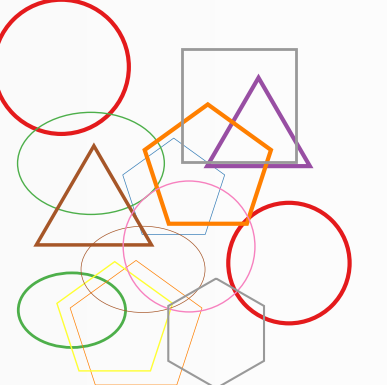[{"shape": "circle", "thickness": 3, "radius": 0.78, "center": [0.746, 0.317]}, {"shape": "circle", "thickness": 3, "radius": 0.87, "center": [0.158, 0.826]}, {"shape": "pentagon", "thickness": 0.5, "radius": 0.69, "center": [0.448, 0.503]}, {"shape": "oval", "thickness": 1, "radius": 0.95, "center": [0.235, 0.576]}, {"shape": "oval", "thickness": 2, "radius": 0.69, "center": [0.186, 0.194]}, {"shape": "triangle", "thickness": 3, "radius": 0.77, "center": [0.667, 0.645]}, {"shape": "pentagon", "thickness": 0.5, "radius": 0.89, "center": [0.351, 0.145]}, {"shape": "pentagon", "thickness": 3, "radius": 0.86, "center": [0.536, 0.557]}, {"shape": "pentagon", "thickness": 1, "radius": 0.78, "center": [0.296, 0.164]}, {"shape": "oval", "thickness": 0.5, "radius": 0.8, "center": [0.369, 0.3]}, {"shape": "triangle", "thickness": 2.5, "radius": 0.86, "center": [0.242, 0.45]}, {"shape": "circle", "thickness": 1, "radius": 0.85, "center": [0.488, 0.36]}, {"shape": "hexagon", "thickness": 1.5, "radius": 0.71, "center": [0.558, 0.134]}, {"shape": "square", "thickness": 2, "radius": 0.74, "center": [0.616, 0.726]}]